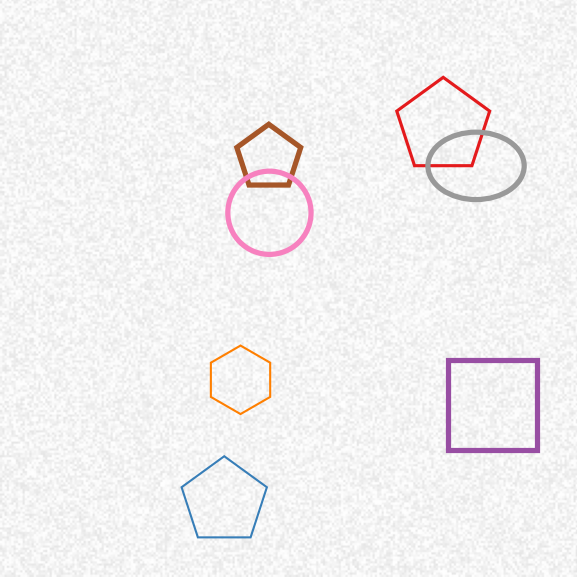[{"shape": "pentagon", "thickness": 1.5, "radius": 0.42, "center": [0.767, 0.781]}, {"shape": "pentagon", "thickness": 1, "radius": 0.39, "center": [0.388, 0.131]}, {"shape": "square", "thickness": 2.5, "radius": 0.39, "center": [0.853, 0.298]}, {"shape": "hexagon", "thickness": 1, "radius": 0.3, "center": [0.416, 0.341]}, {"shape": "pentagon", "thickness": 2.5, "radius": 0.29, "center": [0.465, 0.726]}, {"shape": "circle", "thickness": 2.5, "radius": 0.36, "center": [0.467, 0.631]}, {"shape": "oval", "thickness": 2.5, "radius": 0.42, "center": [0.824, 0.712]}]